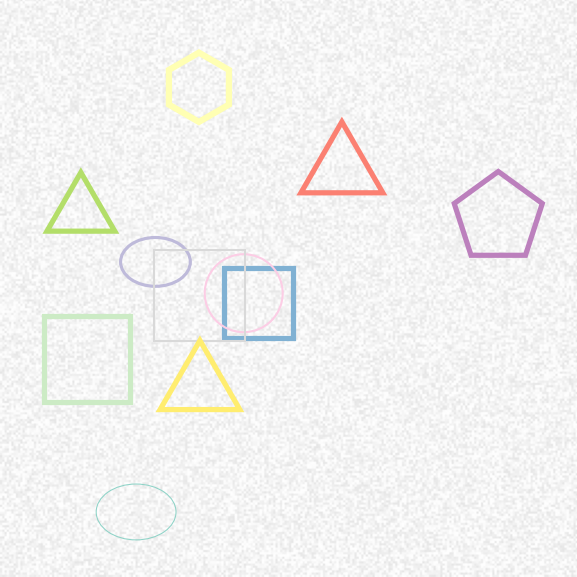[{"shape": "oval", "thickness": 0.5, "radius": 0.35, "center": [0.236, 0.113]}, {"shape": "hexagon", "thickness": 3, "radius": 0.3, "center": [0.344, 0.848]}, {"shape": "oval", "thickness": 1.5, "radius": 0.3, "center": [0.269, 0.546]}, {"shape": "triangle", "thickness": 2.5, "radius": 0.41, "center": [0.592, 0.706]}, {"shape": "square", "thickness": 2.5, "radius": 0.3, "center": [0.448, 0.475]}, {"shape": "triangle", "thickness": 2.5, "radius": 0.34, "center": [0.14, 0.633]}, {"shape": "circle", "thickness": 1, "radius": 0.34, "center": [0.422, 0.491]}, {"shape": "square", "thickness": 1, "radius": 0.39, "center": [0.345, 0.487]}, {"shape": "pentagon", "thickness": 2.5, "radius": 0.4, "center": [0.863, 0.622]}, {"shape": "square", "thickness": 2.5, "radius": 0.37, "center": [0.15, 0.378]}, {"shape": "triangle", "thickness": 2.5, "radius": 0.4, "center": [0.346, 0.33]}]